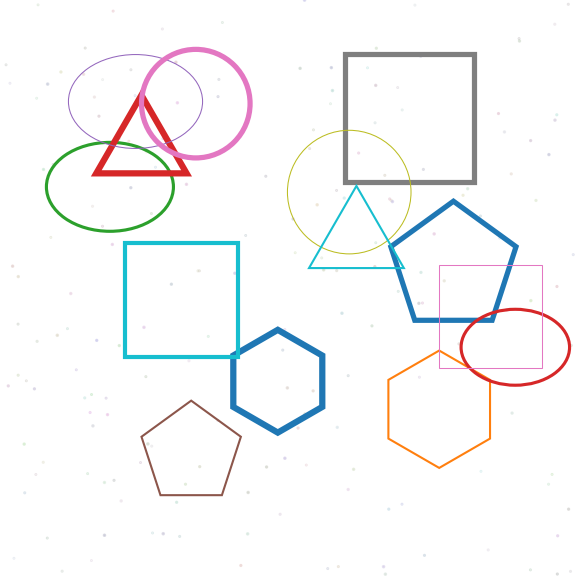[{"shape": "hexagon", "thickness": 3, "radius": 0.44, "center": [0.481, 0.339]}, {"shape": "pentagon", "thickness": 2.5, "radius": 0.57, "center": [0.785, 0.537]}, {"shape": "hexagon", "thickness": 1, "radius": 0.51, "center": [0.761, 0.291]}, {"shape": "oval", "thickness": 1.5, "radius": 0.55, "center": [0.19, 0.676]}, {"shape": "triangle", "thickness": 3, "radius": 0.45, "center": [0.245, 0.744]}, {"shape": "oval", "thickness": 1.5, "radius": 0.47, "center": [0.892, 0.398]}, {"shape": "oval", "thickness": 0.5, "radius": 0.58, "center": [0.235, 0.823]}, {"shape": "pentagon", "thickness": 1, "radius": 0.45, "center": [0.331, 0.215]}, {"shape": "circle", "thickness": 2.5, "radius": 0.47, "center": [0.339, 0.82]}, {"shape": "square", "thickness": 0.5, "radius": 0.45, "center": [0.849, 0.451]}, {"shape": "square", "thickness": 2.5, "radius": 0.56, "center": [0.709, 0.795]}, {"shape": "circle", "thickness": 0.5, "radius": 0.54, "center": [0.605, 0.667]}, {"shape": "square", "thickness": 2, "radius": 0.49, "center": [0.314, 0.479]}, {"shape": "triangle", "thickness": 1, "radius": 0.47, "center": [0.617, 0.582]}]